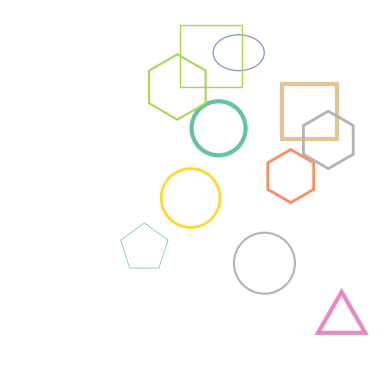[{"shape": "pentagon", "thickness": 0.5, "radius": 0.32, "center": [0.375, 0.356]}, {"shape": "circle", "thickness": 3, "radius": 0.35, "center": [0.568, 0.667]}, {"shape": "hexagon", "thickness": 2, "radius": 0.34, "center": [0.755, 0.543]}, {"shape": "oval", "thickness": 1, "radius": 0.33, "center": [0.62, 0.863]}, {"shape": "triangle", "thickness": 3, "radius": 0.35, "center": [0.887, 0.171]}, {"shape": "hexagon", "thickness": 1.5, "radius": 0.42, "center": [0.461, 0.774]}, {"shape": "square", "thickness": 1, "radius": 0.4, "center": [0.549, 0.854]}, {"shape": "circle", "thickness": 2, "radius": 0.38, "center": [0.495, 0.486]}, {"shape": "square", "thickness": 3, "radius": 0.36, "center": [0.804, 0.711]}, {"shape": "hexagon", "thickness": 2, "radius": 0.37, "center": [0.853, 0.637]}, {"shape": "circle", "thickness": 1.5, "radius": 0.4, "center": [0.687, 0.316]}]